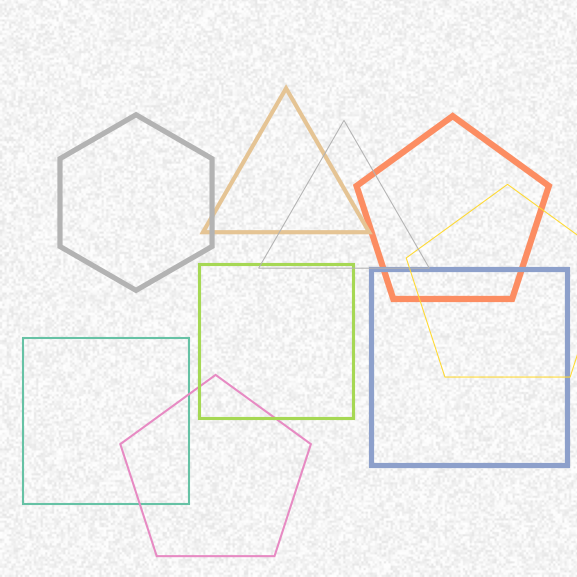[{"shape": "square", "thickness": 1, "radius": 0.72, "center": [0.183, 0.27]}, {"shape": "pentagon", "thickness": 3, "radius": 0.88, "center": [0.784, 0.623]}, {"shape": "square", "thickness": 2.5, "radius": 0.85, "center": [0.812, 0.364]}, {"shape": "pentagon", "thickness": 1, "radius": 0.87, "center": [0.373, 0.176]}, {"shape": "square", "thickness": 1.5, "radius": 0.67, "center": [0.477, 0.408]}, {"shape": "pentagon", "thickness": 0.5, "radius": 0.92, "center": [0.879, 0.495]}, {"shape": "triangle", "thickness": 2, "radius": 0.83, "center": [0.495, 0.68]}, {"shape": "hexagon", "thickness": 2.5, "radius": 0.76, "center": [0.236, 0.648]}, {"shape": "triangle", "thickness": 0.5, "radius": 0.85, "center": [0.596, 0.62]}]